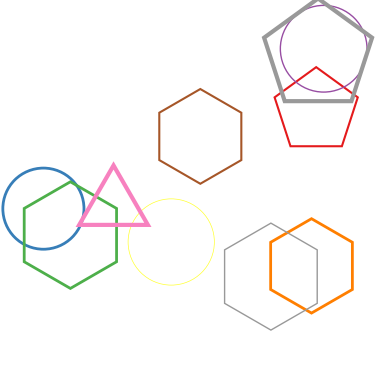[{"shape": "pentagon", "thickness": 1.5, "radius": 0.57, "center": [0.821, 0.712]}, {"shape": "circle", "thickness": 2, "radius": 0.53, "center": [0.113, 0.458]}, {"shape": "hexagon", "thickness": 2, "radius": 0.69, "center": [0.183, 0.389]}, {"shape": "circle", "thickness": 1, "radius": 0.56, "center": [0.841, 0.873]}, {"shape": "hexagon", "thickness": 2, "radius": 0.61, "center": [0.809, 0.309]}, {"shape": "circle", "thickness": 0.5, "radius": 0.56, "center": [0.445, 0.371]}, {"shape": "hexagon", "thickness": 1.5, "radius": 0.62, "center": [0.52, 0.646]}, {"shape": "triangle", "thickness": 3, "radius": 0.51, "center": [0.295, 0.467]}, {"shape": "hexagon", "thickness": 1, "radius": 0.69, "center": [0.704, 0.282]}, {"shape": "pentagon", "thickness": 3, "radius": 0.74, "center": [0.826, 0.857]}]